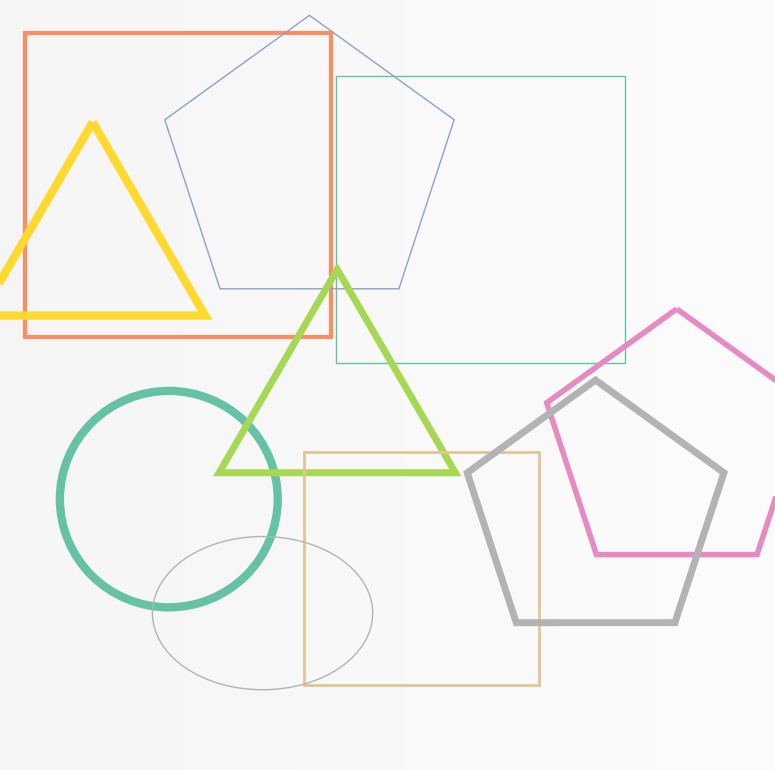[{"shape": "square", "thickness": 0.5, "radius": 0.93, "center": [0.62, 0.715]}, {"shape": "circle", "thickness": 3, "radius": 0.7, "center": [0.218, 0.352]}, {"shape": "square", "thickness": 1.5, "radius": 0.99, "center": [0.23, 0.76]}, {"shape": "pentagon", "thickness": 0.5, "radius": 0.98, "center": [0.399, 0.784]}, {"shape": "pentagon", "thickness": 2, "radius": 0.88, "center": [0.873, 0.422]}, {"shape": "triangle", "thickness": 2.5, "radius": 0.88, "center": [0.435, 0.474]}, {"shape": "triangle", "thickness": 3, "radius": 0.84, "center": [0.12, 0.674]}, {"shape": "square", "thickness": 1, "radius": 0.76, "center": [0.544, 0.262]}, {"shape": "oval", "thickness": 0.5, "radius": 0.71, "center": [0.339, 0.204]}, {"shape": "pentagon", "thickness": 2.5, "radius": 0.87, "center": [0.768, 0.332]}]